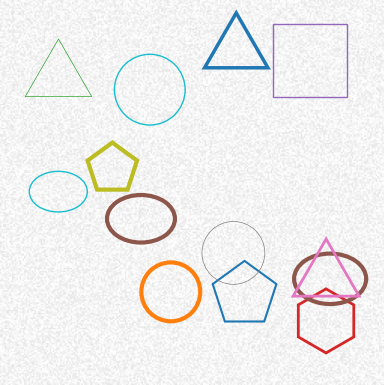[{"shape": "triangle", "thickness": 2.5, "radius": 0.48, "center": [0.614, 0.871]}, {"shape": "pentagon", "thickness": 1.5, "radius": 0.43, "center": [0.635, 0.235]}, {"shape": "circle", "thickness": 3, "radius": 0.38, "center": [0.444, 0.242]}, {"shape": "triangle", "thickness": 0.5, "radius": 0.5, "center": [0.152, 0.799]}, {"shape": "hexagon", "thickness": 2, "radius": 0.42, "center": [0.847, 0.166]}, {"shape": "square", "thickness": 1, "radius": 0.47, "center": [0.805, 0.843]}, {"shape": "oval", "thickness": 3, "radius": 0.44, "center": [0.366, 0.432]}, {"shape": "oval", "thickness": 3, "radius": 0.47, "center": [0.857, 0.276]}, {"shape": "triangle", "thickness": 2, "radius": 0.49, "center": [0.847, 0.28]}, {"shape": "circle", "thickness": 0.5, "radius": 0.41, "center": [0.606, 0.343]}, {"shape": "pentagon", "thickness": 3, "radius": 0.34, "center": [0.292, 0.562]}, {"shape": "circle", "thickness": 1, "radius": 0.46, "center": [0.389, 0.767]}, {"shape": "oval", "thickness": 1, "radius": 0.38, "center": [0.151, 0.502]}]